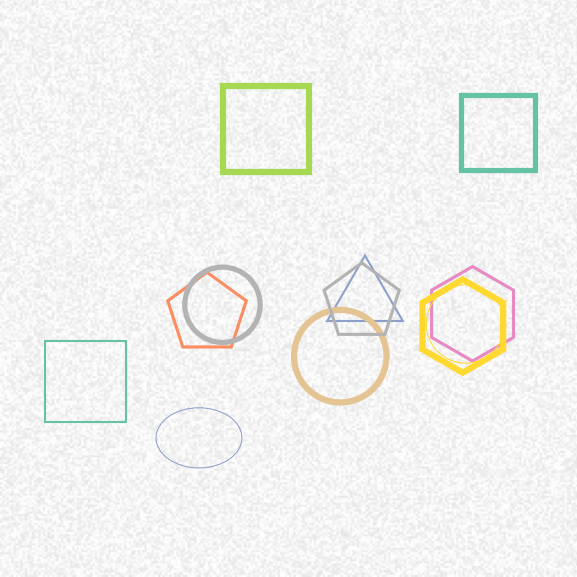[{"shape": "square", "thickness": 2.5, "radius": 0.32, "center": [0.862, 0.77]}, {"shape": "square", "thickness": 1, "radius": 0.35, "center": [0.148, 0.339]}, {"shape": "pentagon", "thickness": 1.5, "radius": 0.36, "center": [0.358, 0.456]}, {"shape": "triangle", "thickness": 1, "radius": 0.38, "center": [0.632, 0.481]}, {"shape": "oval", "thickness": 0.5, "radius": 0.37, "center": [0.345, 0.241]}, {"shape": "hexagon", "thickness": 1.5, "radius": 0.41, "center": [0.818, 0.456]}, {"shape": "square", "thickness": 3, "radius": 0.37, "center": [0.46, 0.776]}, {"shape": "hexagon", "thickness": 3, "radius": 0.4, "center": [0.801, 0.435]}, {"shape": "circle", "thickness": 0.5, "radius": 0.34, "center": [0.806, 0.438]}, {"shape": "circle", "thickness": 3, "radius": 0.4, "center": [0.589, 0.382]}, {"shape": "circle", "thickness": 2.5, "radius": 0.33, "center": [0.385, 0.471]}, {"shape": "pentagon", "thickness": 1.5, "radius": 0.34, "center": [0.626, 0.475]}]